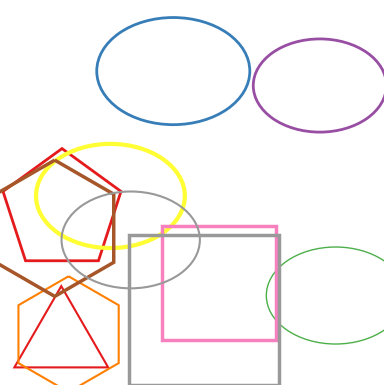[{"shape": "pentagon", "thickness": 2, "radius": 0.81, "center": [0.161, 0.453]}, {"shape": "triangle", "thickness": 1.5, "radius": 0.7, "center": [0.159, 0.116]}, {"shape": "oval", "thickness": 2, "radius": 0.99, "center": [0.45, 0.815]}, {"shape": "oval", "thickness": 1, "radius": 0.9, "center": [0.872, 0.232]}, {"shape": "oval", "thickness": 2, "radius": 0.86, "center": [0.831, 0.778]}, {"shape": "hexagon", "thickness": 1.5, "radius": 0.75, "center": [0.178, 0.132]}, {"shape": "oval", "thickness": 3, "radius": 0.97, "center": [0.287, 0.491]}, {"shape": "hexagon", "thickness": 2.5, "radius": 0.88, "center": [0.142, 0.407]}, {"shape": "square", "thickness": 2.5, "radius": 0.74, "center": [0.569, 0.266]}, {"shape": "square", "thickness": 2.5, "radius": 0.97, "center": [0.53, 0.195]}, {"shape": "oval", "thickness": 1.5, "radius": 0.9, "center": [0.339, 0.377]}]